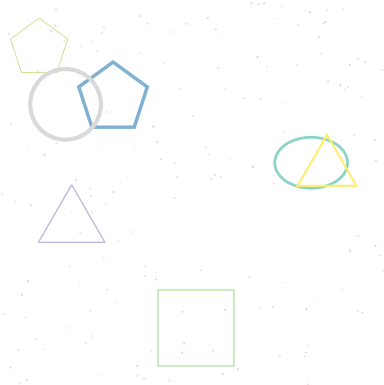[{"shape": "oval", "thickness": 2, "radius": 0.47, "center": [0.808, 0.577]}, {"shape": "triangle", "thickness": 1, "radius": 0.5, "center": [0.186, 0.42]}, {"shape": "pentagon", "thickness": 2.5, "radius": 0.47, "center": [0.294, 0.745]}, {"shape": "pentagon", "thickness": 0.5, "radius": 0.39, "center": [0.102, 0.875]}, {"shape": "circle", "thickness": 3, "radius": 0.46, "center": [0.17, 0.729]}, {"shape": "square", "thickness": 1.5, "radius": 0.49, "center": [0.509, 0.147]}, {"shape": "triangle", "thickness": 1.5, "radius": 0.44, "center": [0.849, 0.561]}]